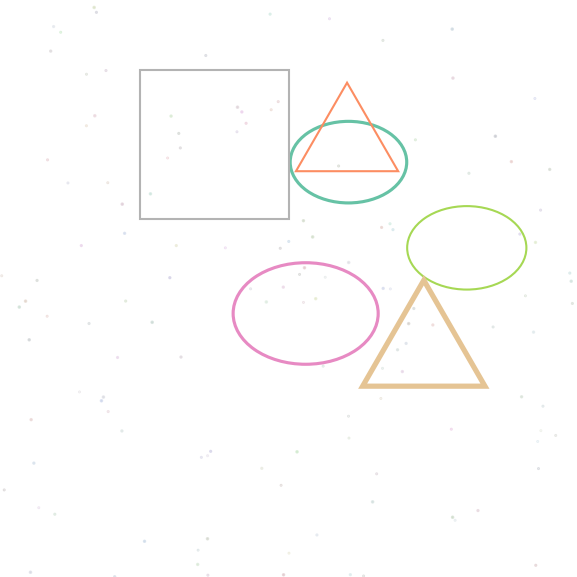[{"shape": "oval", "thickness": 1.5, "radius": 0.5, "center": [0.603, 0.718]}, {"shape": "triangle", "thickness": 1, "radius": 0.51, "center": [0.601, 0.754]}, {"shape": "oval", "thickness": 1.5, "radius": 0.63, "center": [0.529, 0.456]}, {"shape": "oval", "thickness": 1, "radius": 0.52, "center": [0.808, 0.57]}, {"shape": "triangle", "thickness": 2.5, "radius": 0.61, "center": [0.734, 0.392]}, {"shape": "square", "thickness": 1, "radius": 0.64, "center": [0.371, 0.749]}]